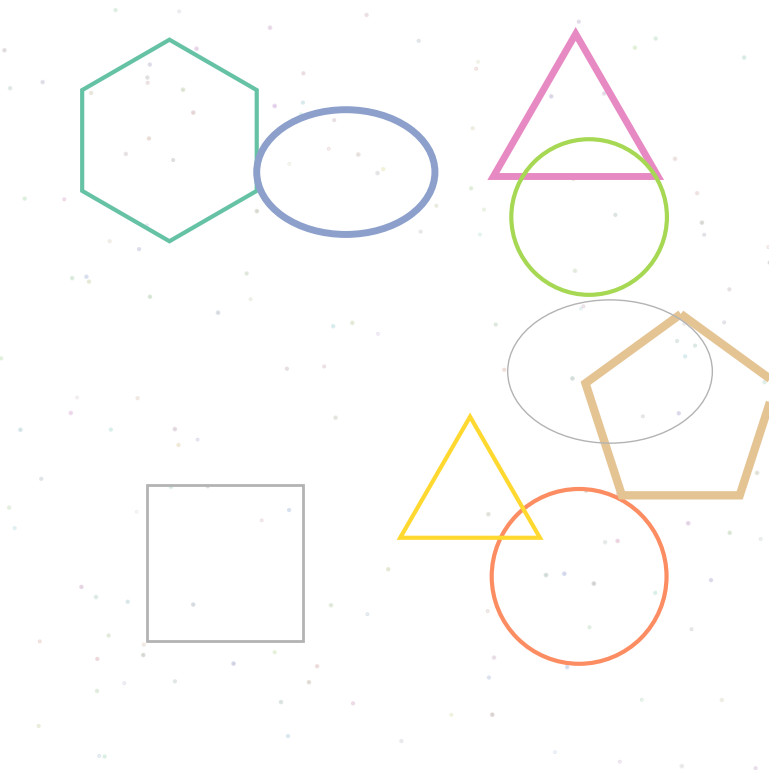[{"shape": "hexagon", "thickness": 1.5, "radius": 0.65, "center": [0.22, 0.818]}, {"shape": "circle", "thickness": 1.5, "radius": 0.57, "center": [0.752, 0.251]}, {"shape": "oval", "thickness": 2.5, "radius": 0.58, "center": [0.449, 0.777]}, {"shape": "triangle", "thickness": 2.5, "radius": 0.62, "center": [0.748, 0.833]}, {"shape": "circle", "thickness": 1.5, "radius": 0.51, "center": [0.765, 0.718]}, {"shape": "triangle", "thickness": 1.5, "radius": 0.52, "center": [0.61, 0.354]}, {"shape": "pentagon", "thickness": 3, "radius": 0.65, "center": [0.884, 0.462]}, {"shape": "square", "thickness": 1, "radius": 0.51, "center": [0.292, 0.269]}, {"shape": "oval", "thickness": 0.5, "radius": 0.66, "center": [0.792, 0.518]}]